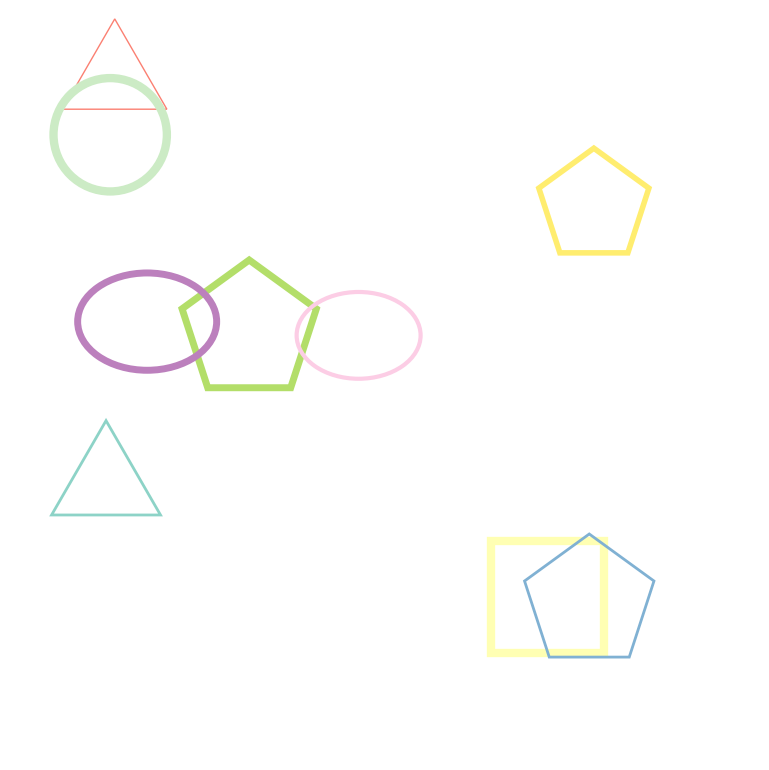[{"shape": "triangle", "thickness": 1, "radius": 0.41, "center": [0.138, 0.372]}, {"shape": "square", "thickness": 3, "radius": 0.37, "center": [0.711, 0.225]}, {"shape": "triangle", "thickness": 0.5, "radius": 0.39, "center": [0.149, 0.897]}, {"shape": "pentagon", "thickness": 1, "radius": 0.44, "center": [0.765, 0.218]}, {"shape": "pentagon", "thickness": 2.5, "radius": 0.46, "center": [0.324, 0.571]}, {"shape": "oval", "thickness": 1.5, "radius": 0.4, "center": [0.466, 0.564]}, {"shape": "oval", "thickness": 2.5, "radius": 0.45, "center": [0.191, 0.582]}, {"shape": "circle", "thickness": 3, "radius": 0.37, "center": [0.143, 0.825]}, {"shape": "pentagon", "thickness": 2, "radius": 0.38, "center": [0.771, 0.732]}]